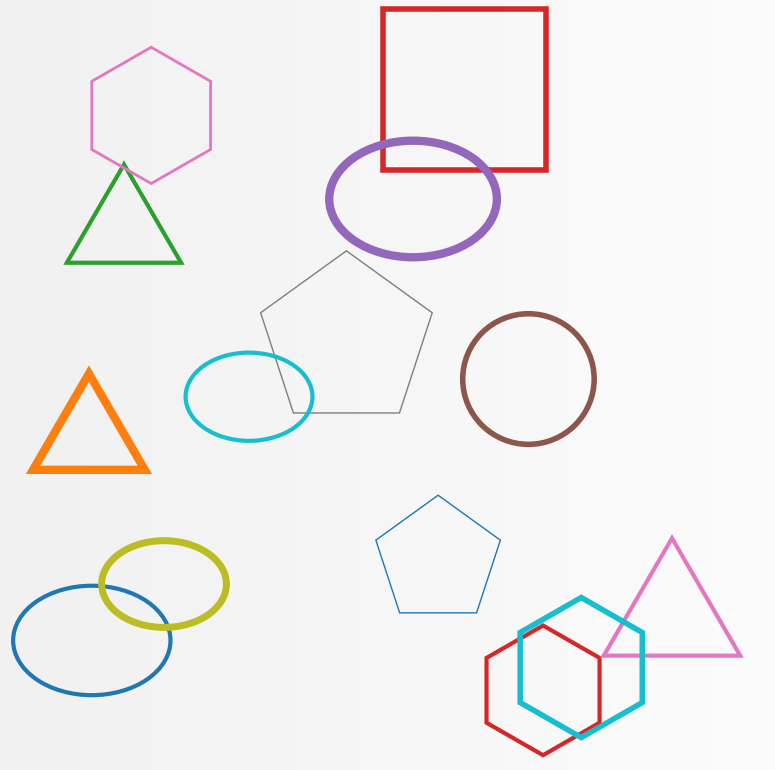[{"shape": "oval", "thickness": 1.5, "radius": 0.51, "center": [0.118, 0.168]}, {"shape": "pentagon", "thickness": 0.5, "radius": 0.42, "center": [0.565, 0.272]}, {"shape": "triangle", "thickness": 3, "radius": 0.42, "center": [0.115, 0.431]}, {"shape": "triangle", "thickness": 1.5, "radius": 0.43, "center": [0.16, 0.701]}, {"shape": "square", "thickness": 2, "radius": 0.52, "center": [0.6, 0.884]}, {"shape": "hexagon", "thickness": 1.5, "radius": 0.42, "center": [0.701, 0.103]}, {"shape": "oval", "thickness": 3, "radius": 0.54, "center": [0.533, 0.742]}, {"shape": "circle", "thickness": 2, "radius": 0.42, "center": [0.682, 0.508]}, {"shape": "hexagon", "thickness": 1, "radius": 0.44, "center": [0.195, 0.85]}, {"shape": "triangle", "thickness": 1.5, "radius": 0.51, "center": [0.867, 0.199]}, {"shape": "pentagon", "thickness": 0.5, "radius": 0.58, "center": [0.447, 0.558]}, {"shape": "oval", "thickness": 2.5, "radius": 0.4, "center": [0.212, 0.242]}, {"shape": "oval", "thickness": 1.5, "radius": 0.41, "center": [0.321, 0.485]}, {"shape": "hexagon", "thickness": 2, "radius": 0.45, "center": [0.75, 0.133]}]